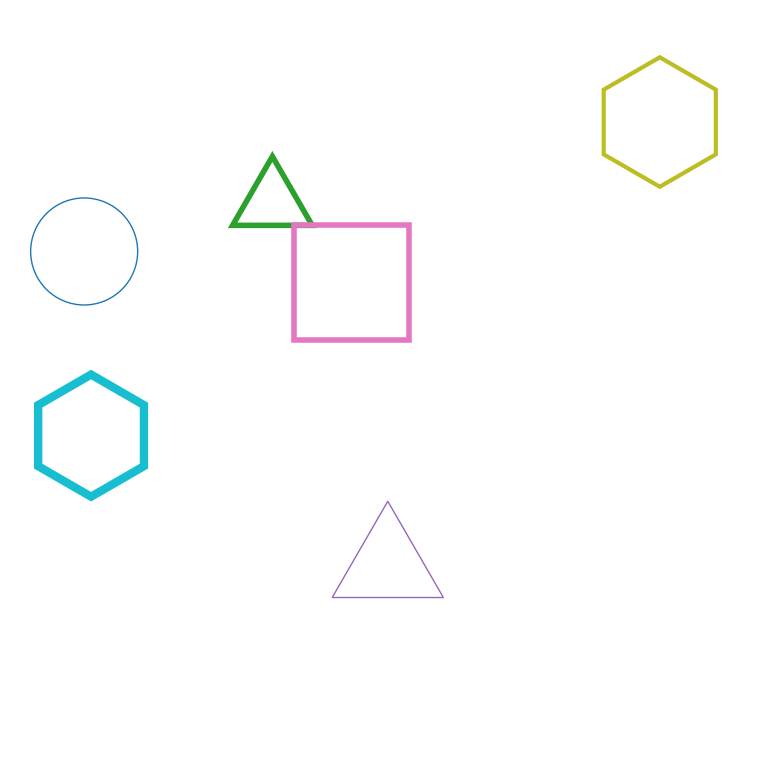[{"shape": "circle", "thickness": 0.5, "radius": 0.35, "center": [0.109, 0.673]}, {"shape": "triangle", "thickness": 2, "radius": 0.3, "center": [0.354, 0.737]}, {"shape": "triangle", "thickness": 0.5, "radius": 0.42, "center": [0.504, 0.266]}, {"shape": "square", "thickness": 2, "radius": 0.37, "center": [0.456, 0.633]}, {"shape": "hexagon", "thickness": 1.5, "radius": 0.42, "center": [0.857, 0.842]}, {"shape": "hexagon", "thickness": 3, "radius": 0.4, "center": [0.118, 0.434]}]